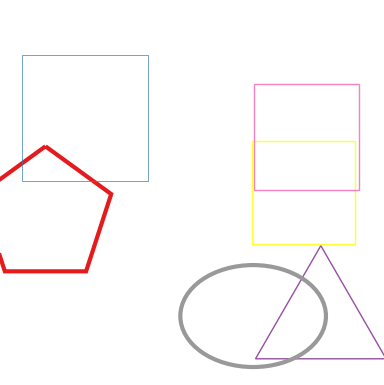[{"shape": "pentagon", "thickness": 3, "radius": 0.9, "center": [0.118, 0.44]}, {"shape": "square", "thickness": 0.5, "radius": 0.82, "center": [0.22, 0.694]}, {"shape": "triangle", "thickness": 1, "radius": 0.98, "center": [0.833, 0.166]}, {"shape": "square", "thickness": 1, "radius": 0.67, "center": [0.789, 0.5]}, {"shape": "square", "thickness": 1, "radius": 0.69, "center": [0.796, 0.644]}, {"shape": "oval", "thickness": 3, "radius": 0.95, "center": [0.658, 0.179]}]